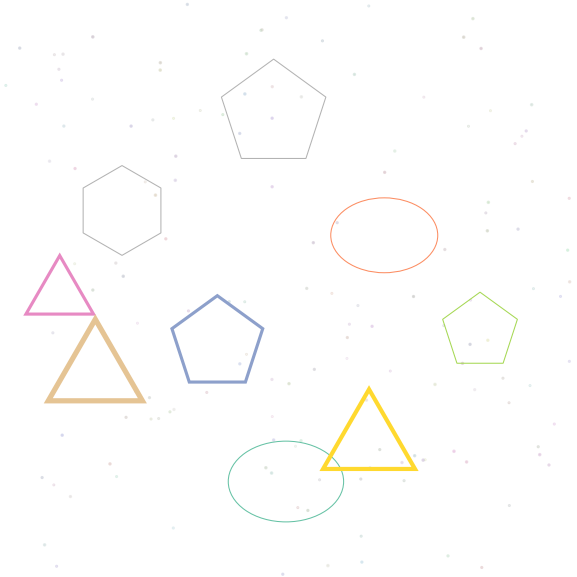[{"shape": "oval", "thickness": 0.5, "radius": 0.5, "center": [0.495, 0.165]}, {"shape": "oval", "thickness": 0.5, "radius": 0.46, "center": [0.665, 0.592]}, {"shape": "pentagon", "thickness": 1.5, "radius": 0.41, "center": [0.376, 0.404]}, {"shape": "triangle", "thickness": 1.5, "radius": 0.34, "center": [0.103, 0.489]}, {"shape": "pentagon", "thickness": 0.5, "radius": 0.34, "center": [0.831, 0.425]}, {"shape": "triangle", "thickness": 2, "radius": 0.46, "center": [0.639, 0.233]}, {"shape": "triangle", "thickness": 2.5, "radius": 0.47, "center": [0.165, 0.352]}, {"shape": "hexagon", "thickness": 0.5, "radius": 0.39, "center": [0.211, 0.635]}, {"shape": "pentagon", "thickness": 0.5, "radius": 0.48, "center": [0.474, 0.802]}]